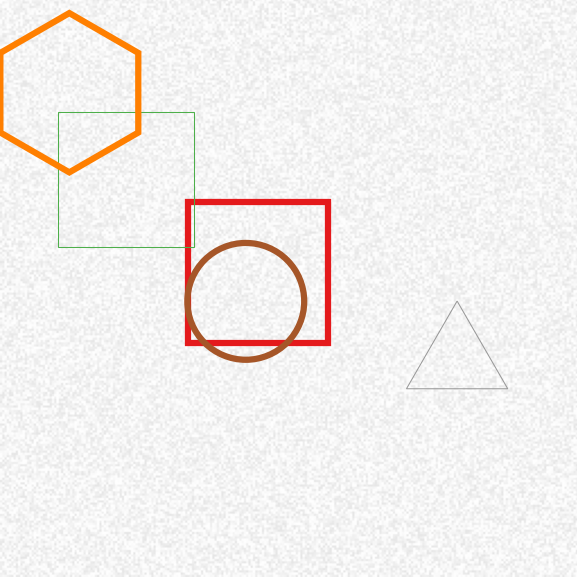[{"shape": "square", "thickness": 3, "radius": 0.61, "center": [0.446, 0.527]}, {"shape": "square", "thickness": 0.5, "radius": 0.59, "center": [0.218, 0.688]}, {"shape": "hexagon", "thickness": 3, "radius": 0.69, "center": [0.12, 0.839]}, {"shape": "circle", "thickness": 3, "radius": 0.51, "center": [0.426, 0.477]}, {"shape": "triangle", "thickness": 0.5, "radius": 0.51, "center": [0.792, 0.377]}]